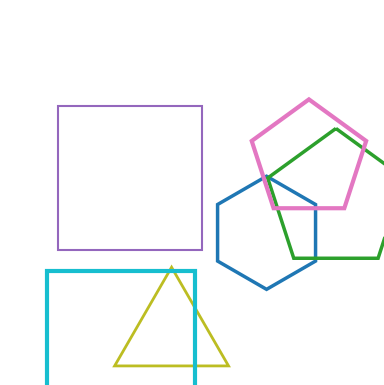[{"shape": "hexagon", "thickness": 2.5, "radius": 0.73, "center": [0.692, 0.395]}, {"shape": "pentagon", "thickness": 2.5, "radius": 0.93, "center": [0.873, 0.48]}, {"shape": "square", "thickness": 1.5, "radius": 0.94, "center": [0.338, 0.539]}, {"shape": "pentagon", "thickness": 3, "radius": 0.78, "center": [0.802, 0.586]}, {"shape": "triangle", "thickness": 2, "radius": 0.85, "center": [0.446, 0.135]}, {"shape": "square", "thickness": 3, "radius": 0.96, "center": [0.314, 0.104]}]